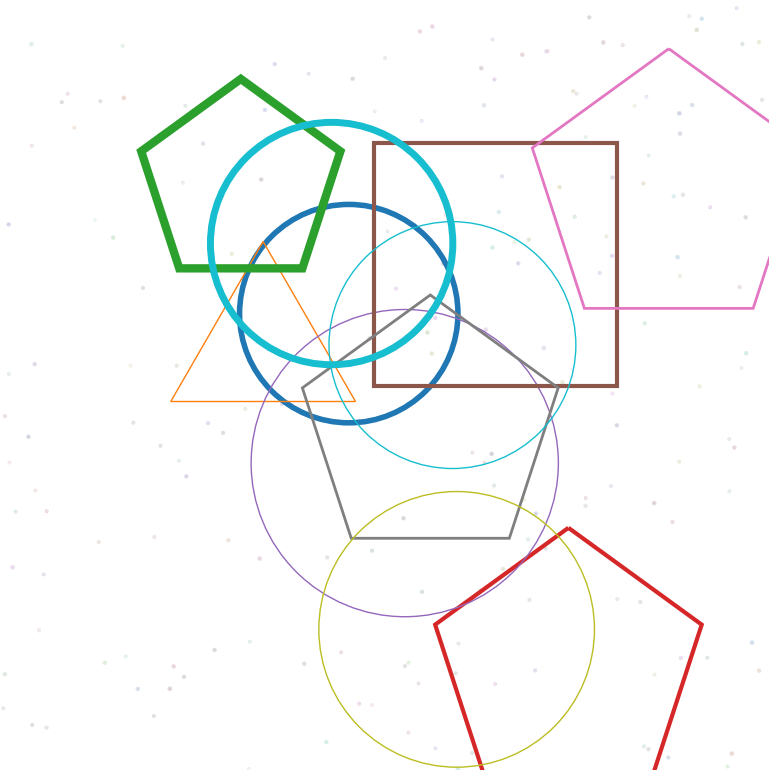[{"shape": "circle", "thickness": 2, "radius": 0.71, "center": [0.453, 0.593]}, {"shape": "triangle", "thickness": 0.5, "radius": 0.69, "center": [0.342, 0.548]}, {"shape": "pentagon", "thickness": 3, "radius": 0.68, "center": [0.313, 0.762]}, {"shape": "pentagon", "thickness": 1.5, "radius": 0.91, "center": [0.738, 0.133]}, {"shape": "circle", "thickness": 0.5, "radius": 1.0, "center": [0.526, 0.399]}, {"shape": "square", "thickness": 1.5, "radius": 0.79, "center": [0.644, 0.657]}, {"shape": "pentagon", "thickness": 1, "radius": 0.93, "center": [0.869, 0.75]}, {"shape": "pentagon", "thickness": 1, "radius": 0.87, "center": [0.559, 0.442]}, {"shape": "circle", "thickness": 0.5, "radius": 0.89, "center": [0.593, 0.183]}, {"shape": "circle", "thickness": 2.5, "radius": 0.79, "center": [0.431, 0.684]}, {"shape": "circle", "thickness": 0.5, "radius": 0.8, "center": [0.588, 0.552]}]